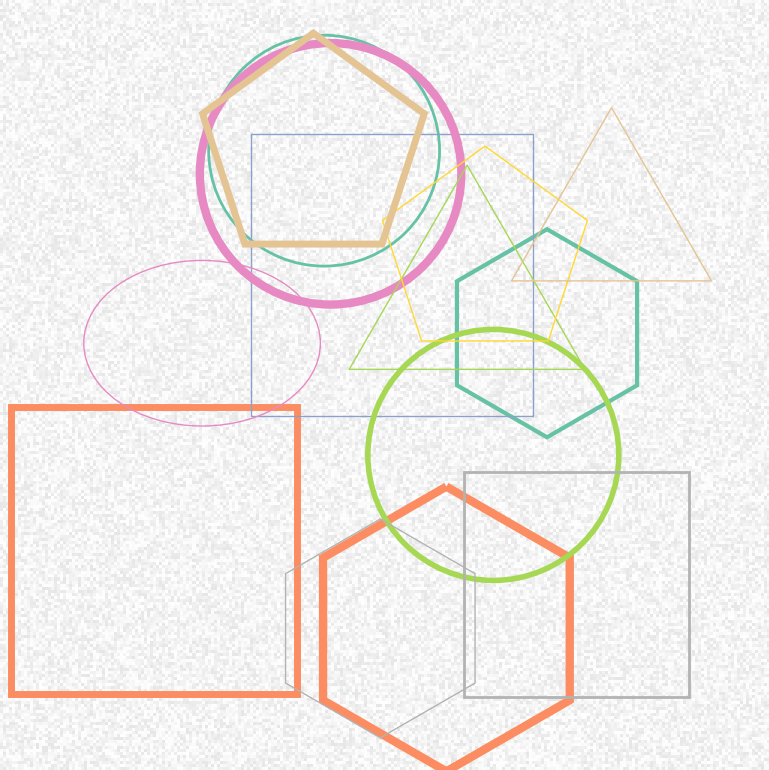[{"shape": "circle", "thickness": 1, "radius": 0.75, "center": [0.421, 0.804]}, {"shape": "hexagon", "thickness": 1.5, "radius": 0.68, "center": [0.71, 0.567]}, {"shape": "hexagon", "thickness": 3, "radius": 0.92, "center": [0.58, 0.183]}, {"shape": "square", "thickness": 2.5, "radius": 0.93, "center": [0.2, 0.285]}, {"shape": "square", "thickness": 0.5, "radius": 0.92, "center": [0.509, 0.643]}, {"shape": "oval", "thickness": 0.5, "radius": 0.77, "center": [0.262, 0.554]}, {"shape": "circle", "thickness": 3, "radius": 0.85, "center": [0.429, 0.774]}, {"shape": "triangle", "thickness": 0.5, "radius": 0.88, "center": [0.607, 0.609]}, {"shape": "circle", "thickness": 2, "radius": 0.81, "center": [0.641, 0.409]}, {"shape": "pentagon", "thickness": 0.5, "radius": 0.7, "center": [0.63, 0.67]}, {"shape": "pentagon", "thickness": 2.5, "radius": 0.76, "center": [0.407, 0.805]}, {"shape": "triangle", "thickness": 0.5, "radius": 0.75, "center": [0.794, 0.71]}, {"shape": "hexagon", "thickness": 0.5, "radius": 0.71, "center": [0.494, 0.184]}, {"shape": "square", "thickness": 1, "radius": 0.73, "center": [0.748, 0.241]}]